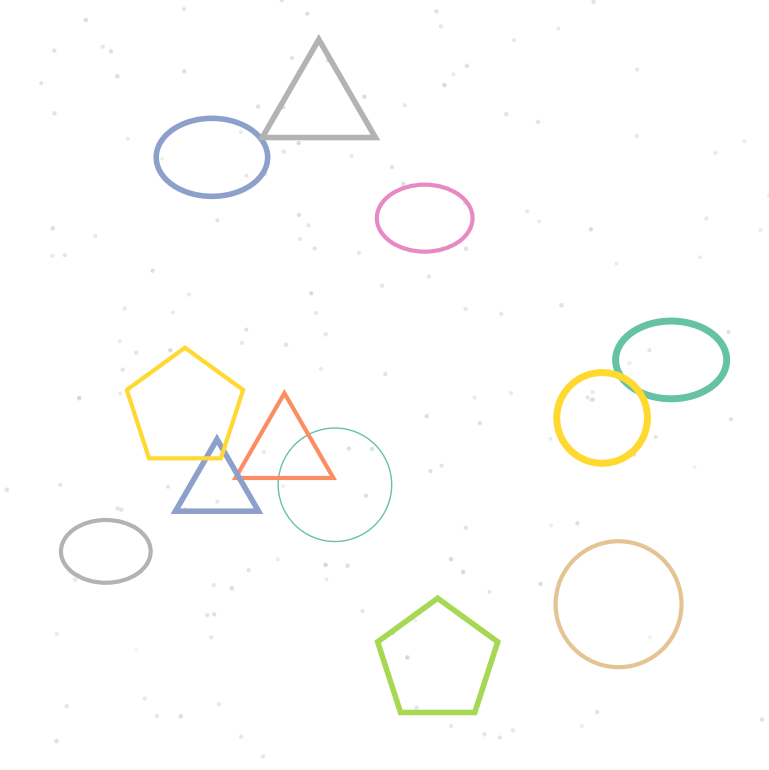[{"shape": "circle", "thickness": 0.5, "radius": 0.37, "center": [0.435, 0.37]}, {"shape": "oval", "thickness": 2.5, "radius": 0.36, "center": [0.872, 0.533]}, {"shape": "triangle", "thickness": 1.5, "radius": 0.37, "center": [0.369, 0.416]}, {"shape": "triangle", "thickness": 2, "radius": 0.31, "center": [0.282, 0.367]}, {"shape": "oval", "thickness": 2, "radius": 0.36, "center": [0.275, 0.796]}, {"shape": "oval", "thickness": 1.5, "radius": 0.31, "center": [0.552, 0.717]}, {"shape": "pentagon", "thickness": 2, "radius": 0.41, "center": [0.568, 0.141]}, {"shape": "circle", "thickness": 2.5, "radius": 0.29, "center": [0.782, 0.457]}, {"shape": "pentagon", "thickness": 1.5, "radius": 0.4, "center": [0.24, 0.469]}, {"shape": "circle", "thickness": 1.5, "radius": 0.41, "center": [0.803, 0.215]}, {"shape": "oval", "thickness": 1.5, "radius": 0.29, "center": [0.137, 0.284]}, {"shape": "triangle", "thickness": 2, "radius": 0.42, "center": [0.414, 0.864]}]